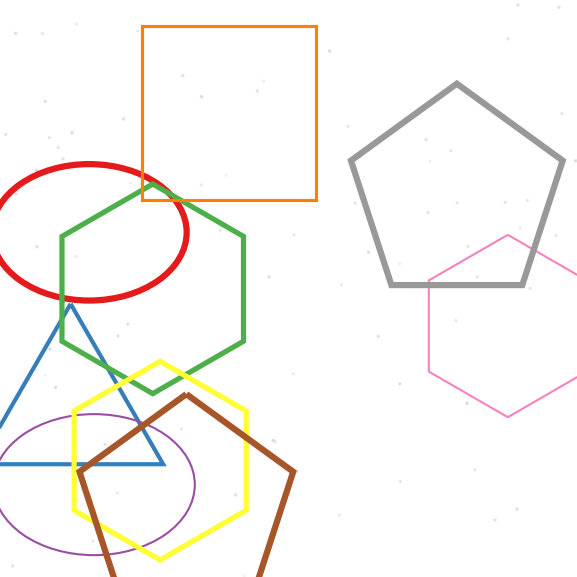[{"shape": "oval", "thickness": 3, "radius": 0.84, "center": [0.154, 0.597]}, {"shape": "triangle", "thickness": 2, "radius": 0.93, "center": [0.122, 0.288]}, {"shape": "hexagon", "thickness": 2.5, "radius": 0.91, "center": [0.264, 0.499]}, {"shape": "oval", "thickness": 1, "radius": 0.87, "center": [0.163, 0.16]}, {"shape": "square", "thickness": 1.5, "radius": 0.75, "center": [0.397, 0.804]}, {"shape": "hexagon", "thickness": 2.5, "radius": 0.86, "center": [0.277, 0.202]}, {"shape": "pentagon", "thickness": 3, "radius": 0.97, "center": [0.323, 0.122]}, {"shape": "hexagon", "thickness": 1, "radius": 0.79, "center": [0.879, 0.435]}, {"shape": "pentagon", "thickness": 3, "radius": 0.96, "center": [0.791, 0.661]}]